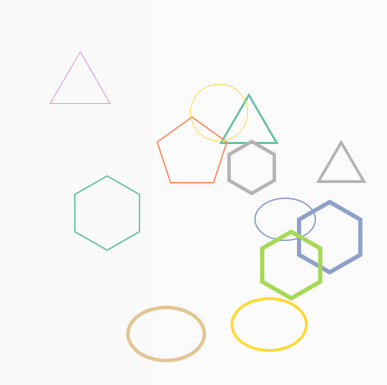[{"shape": "triangle", "thickness": 1.5, "radius": 0.42, "center": [0.642, 0.67]}, {"shape": "hexagon", "thickness": 1, "radius": 0.48, "center": [0.277, 0.447]}, {"shape": "pentagon", "thickness": 1, "radius": 0.47, "center": [0.496, 0.602]}, {"shape": "oval", "thickness": 1, "radius": 0.39, "center": [0.736, 0.43]}, {"shape": "hexagon", "thickness": 3, "radius": 0.46, "center": [0.851, 0.384]}, {"shape": "triangle", "thickness": 0.5, "radius": 0.45, "center": [0.207, 0.776]}, {"shape": "hexagon", "thickness": 3, "radius": 0.43, "center": [0.752, 0.312]}, {"shape": "circle", "thickness": 0.5, "radius": 0.37, "center": [0.565, 0.707]}, {"shape": "oval", "thickness": 2, "radius": 0.48, "center": [0.695, 0.157]}, {"shape": "oval", "thickness": 2.5, "radius": 0.49, "center": [0.429, 0.133]}, {"shape": "triangle", "thickness": 2, "radius": 0.34, "center": [0.881, 0.562]}, {"shape": "hexagon", "thickness": 2.5, "radius": 0.34, "center": [0.65, 0.565]}]